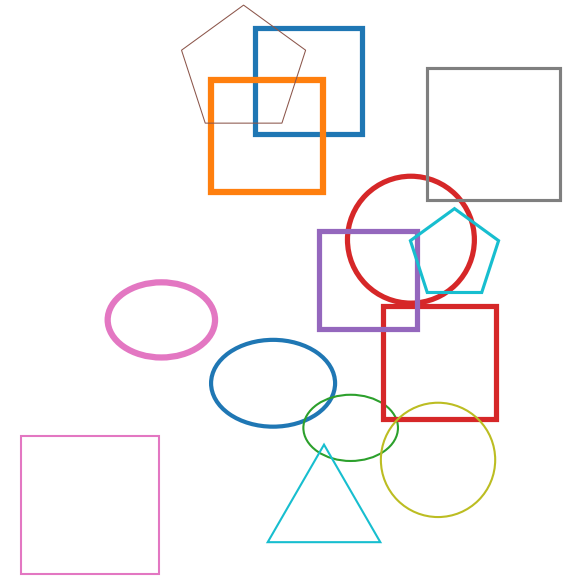[{"shape": "oval", "thickness": 2, "radius": 0.54, "center": [0.473, 0.335]}, {"shape": "square", "thickness": 2.5, "radius": 0.46, "center": [0.535, 0.859]}, {"shape": "square", "thickness": 3, "radius": 0.48, "center": [0.462, 0.764]}, {"shape": "oval", "thickness": 1, "radius": 0.41, "center": [0.607, 0.258]}, {"shape": "circle", "thickness": 2.5, "radius": 0.55, "center": [0.712, 0.584]}, {"shape": "square", "thickness": 2.5, "radius": 0.49, "center": [0.761, 0.372]}, {"shape": "square", "thickness": 2.5, "radius": 0.42, "center": [0.636, 0.515]}, {"shape": "pentagon", "thickness": 0.5, "radius": 0.56, "center": [0.422, 0.877]}, {"shape": "oval", "thickness": 3, "radius": 0.46, "center": [0.279, 0.445]}, {"shape": "square", "thickness": 1, "radius": 0.6, "center": [0.156, 0.124]}, {"shape": "square", "thickness": 1.5, "radius": 0.57, "center": [0.854, 0.767]}, {"shape": "circle", "thickness": 1, "radius": 0.49, "center": [0.758, 0.203]}, {"shape": "triangle", "thickness": 1, "radius": 0.56, "center": [0.561, 0.117]}, {"shape": "pentagon", "thickness": 1.5, "radius": 0.4, "center": [0.787, 0.558]}]